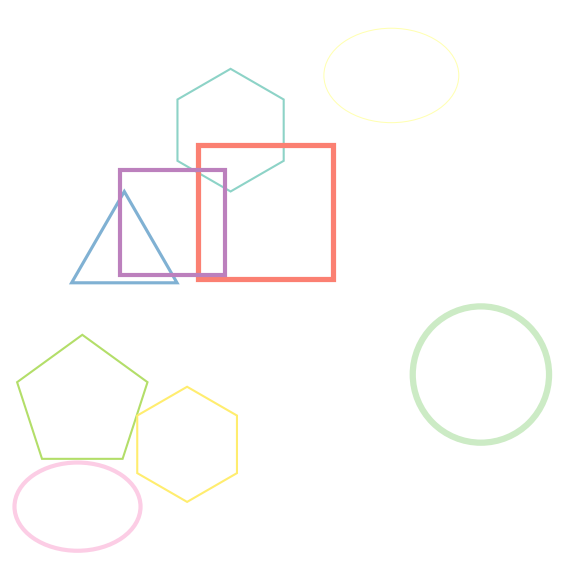[{"shape": "hexagon", "thickness": 1, "radius": 0.53, "center": [0.399, 0.774]}, {"shape": "oval", "thickness": 0.5, "radius": 0.58, "center": [0.678, 0.868]}, {"shape": "square", "thickness": 2.5, "radius": 0.58, "center": [0.46, 0.632]}, {"shape": "triangle", "thickness": 1.5, "radius": 0.53, "center": [0.215, 0.562]}, {"shape": "pentagon", "thickness": 1, "radius": 0.59, "center": [0.143, 0.301]}, {"shape": "oval", "thickness": 2, "radius": 0.55, "center": [0.134, 0.122]}, {"shape": "square", "thickness": 2, "radius": 0.45, "center": [0.299, 0.614]}, {"shape": "circle", "thickness": 3, "radius": 0.59, "center": [0.833, 0.351]}, {"shape": "hexagon", "thickness": 1, "radius": 0.5, "center": [0.324, 0.23]}]